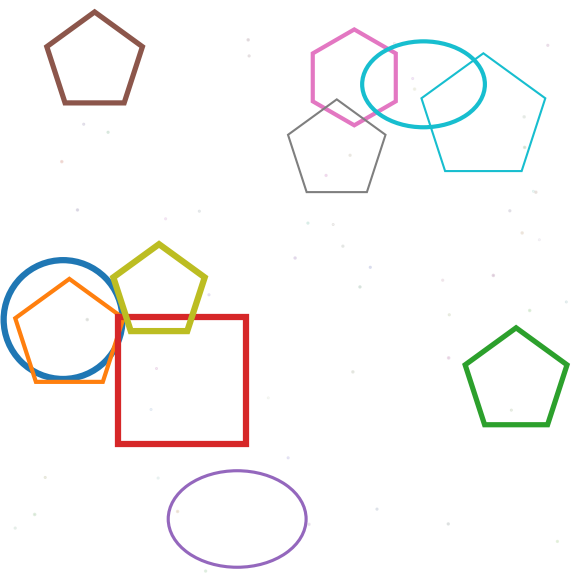[{"shape": "circle", "thickness": 3, "radius": 0.51, "center": [0.109, 0.446]}, {"shape": "pentagon", "thickness": 2, "radius": 0.49, "center": [0.12, 0.418]}, {"shape": "pentagon", "thickness": 2.5, "radius": 0.46, "center": [0.894, 0.339]}, {"shape": "square", "thickness": 3, "radius": 0.55, "center": [0.315, 0.34]}, {"shape": "oval", "thickness": 1.5, "radius": 0.6, "center": [0.411, 0.1]}, {"shape": "pentagon", "thickness": 2.5, "radius": 0.44, "center": [0.164, 0.891]}, {"shape": "hexagon", "thickness": 2, "radius": 0.41, "center": [0.613, 0.865]}, {"shape": "pentagon", "thickness": 1, "radius": 0.44, "center": [0.583, 0.738]}, {"shape": "pentagon", "thickness": 3, "radius": 0.42, "center": [0.275, 0.493]}, {"shape": "oval", "thickness": 2, "radius": 0.53, "center": [0.733, 0.853]}, {"shape": "pentagon", "thickness": 1, "radius": 0.56, "center": [0.837, 0.794]}]